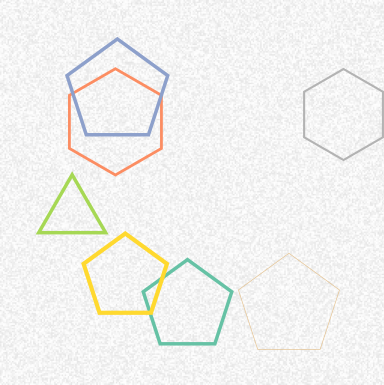[{"shape": "pentagon", "thickness": 2.5, "radius": 0.6, "center": [0.487, 0.205]}, {"shape": "hexagon", "thickness": 2, "radius": 0.69, "center": [0.3, 0.683]}, {"shape": "pentagon", "thickness": 2.5, "radius": 0.69, "center": [0.305, 0.761]}, {"shape": "triangle", "thickness": 2.5, "radius": 0.5, "center": [0.187, 0.446]}, {"shape": "pentagon", "thickness": 3, "radius": 0.57, "center": [0.325, 0.28]}, {"shape": "pentagon", "thickness": 0.5, "radius": 0.69, "center": [0.75, 0.204]}, {"shape": "hexagon", "thickness": 1.5, "radius": 0.59, "center": [0.892, 0.703]}]